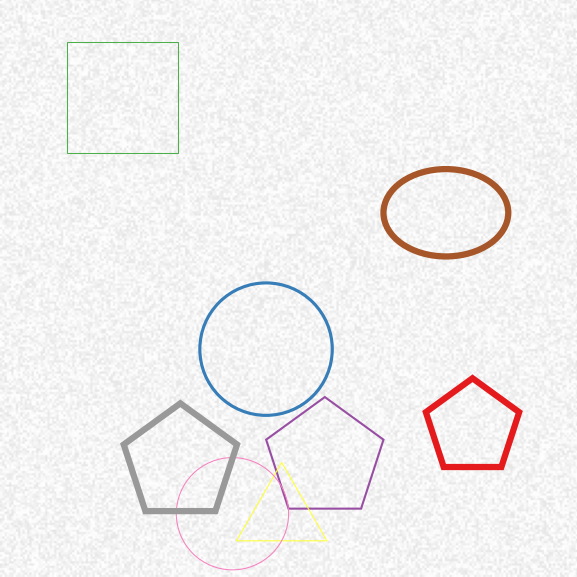[{"shape": "pentagon", "thickness": 3, "radius": 0.42, "center": [0.818, 0.259]}, {"shape": "circle", "thickness": 1.5, "radius": 0.57, "center": [0.461, 0.395]}, {"shape": "square", "thickness": 0.5, "radius": 0.48, "center": [0.213, 0.83]}, {"shape": "pentagon", "thickness": 1, "radius": 0.53, "center": [0.562, 0.205]}, {"shape": "triangle", "thickness": 0.5, "radius": 0.45, "center": [0.488, 0.108]}, {"shape": "oval", "thickness": 3, "radius": 0.54, "center": [0.772, 0.631]}, {"shape": "circle", "thickness": 0.5, "radius": 0.49, "center": [0.403, 0.11]}, {"shape": "pentagon", "thickness": 3, "radius": 0.52, "center": [0.312, 0.198]}]